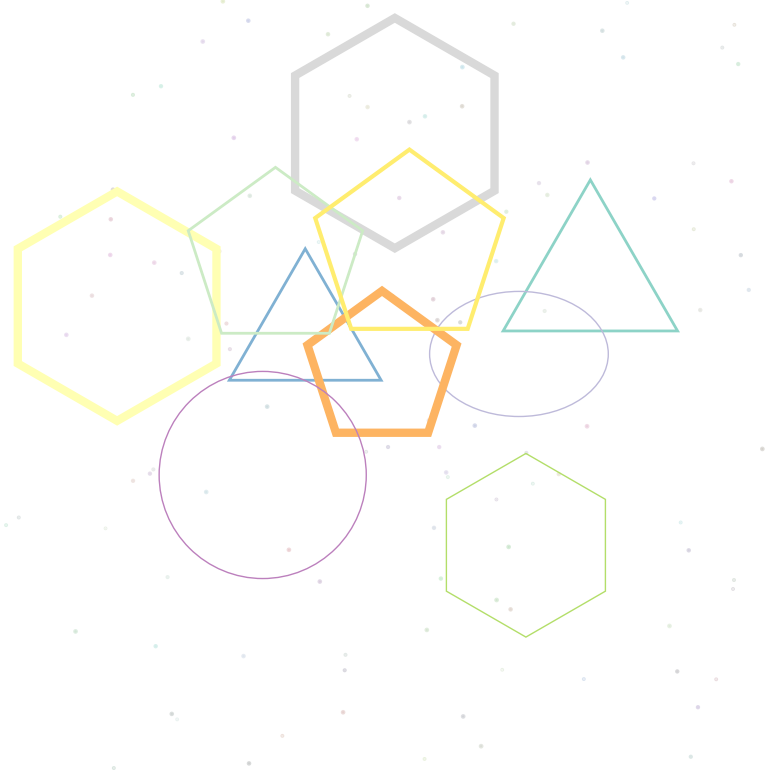[{"shape": "triangle", "thickness": 1, "radius": 0.65, "center": [0.767, 0.636]}, {"shape": "hexagon", "thickness": 3, "radius": 0.74, "center": [0.152, 0.602]}, {"shape": "oval", "thickness": 0.5, "radius": 0.58, "center": [0.674, 0.54]}, {"shape": "triangle", "thickness": 1, "radius": 0.57, "center": [0.396, 0.563]}, {"shape": "pentagon", "thickness": 3, "radius": 0.51, "center": [0.496, 0.52]}, {"shape": "hexagon", "thickness": 0.5, "radius": 0.6, "center": [0.683, 0.292]}, {"shape": "hexagon", "thickness": 3, "radius": 0.75, "center": [0.513, 0.827]}, {"shape": "circle", "thickness": 0.5, "radius": 0.67, "center": [0.341, 0.383]}, {"shape": "pentagon", "thickness": 1, "radius": 0.6, "center": [0.358, 0.664]}, {"shape": "pentagon", "thickness": 1.5, "radius": 0.64, "center": [0.532, 0.677]}]